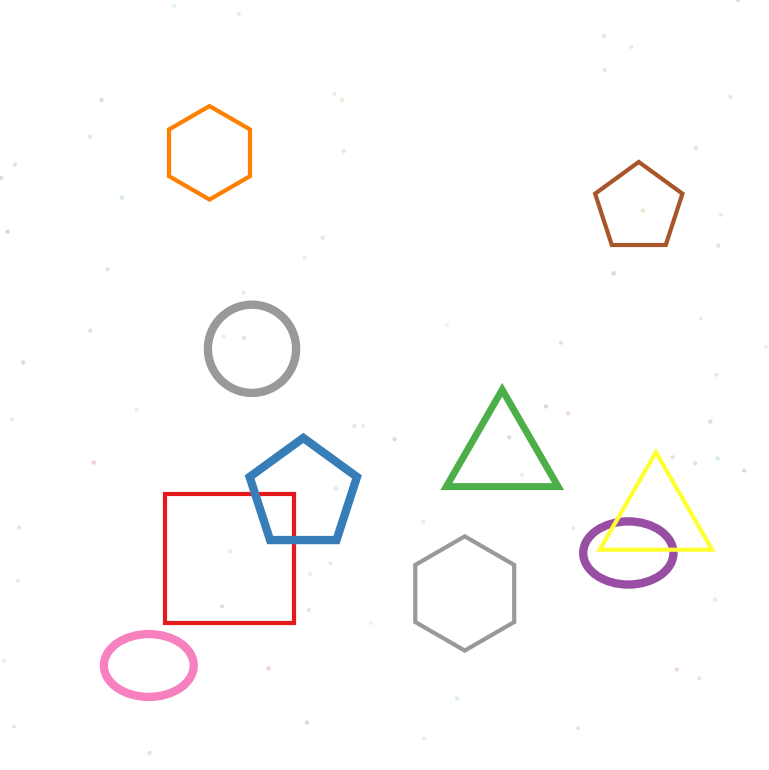[{"shape": "square", "thickness": 1.5, "radius": 0.42, "center": [0.298, 0.275]}, {"shape": "pentagon", "thickness": 3, "radius": 0.37, "center": [0.394, 0.358]}, {"shape": "triangle", "thickness": 2.5, "radius": 0.42, "center": [0.652, 0.41]}, {"shape": "oval", "thickness": 3, "radius": 0.29, "center": [0.816, 0.282]}, {"shape": "hexagon", "thickness": 1.5, "radius": 0.3, "center": [0.272, 0.802]}, {"shape": "triangle", "thickness": 1.5, "radius": 0.42, "center": [0.852, 0.328]}, {"shape": "pentagon", "thickness": 1.5, "radius": 0.3, "center": [0.83, 0.73]}, {"shape": "oval", "thickness": 3, "radius": 0.29, "center": [0.193, 0.136]}, {"shape": "hexagon", "thickness": 1.5, "radius": 0.37, "center": [0.604, 0.229]}, {"shape": "circle", "thickness": 3, "radius": 0.29, "center": [0.327, 0.547]}]